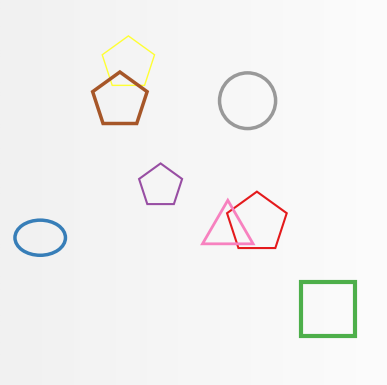[{"shape": "pentagon", "thickness": 1.5, "radius": 0.4, "center": [0.663, 0.421]}, {"shape": "oval", "thickness": 2.5, "radius": 0.33, "center": [0.104, 0.383]}, {"shape": "square", "thickness": 3, "radius": 0.35, "center": [0.846, 0.197]}, {"shape": "pentagon", "thickness": 1.5, "radius": 0.29, "center": [0.414, 0.517]}, {"shape": "pentagon", "thickness": 1, "radius": 0.35, "center": [0.331, 0.836]}, {"shape": "pentagon", "thickness": 2.5, "radius": 0.37, "center": [0.309, 0.739]}, {"shape": "triangle", "thickness": 2, "radius": 0.38, "center": [0.588, 0.404]}, {"shape": "circle", "thickness": 2.5, "radius": 0.36, "center": [0.639, 0.738]}]